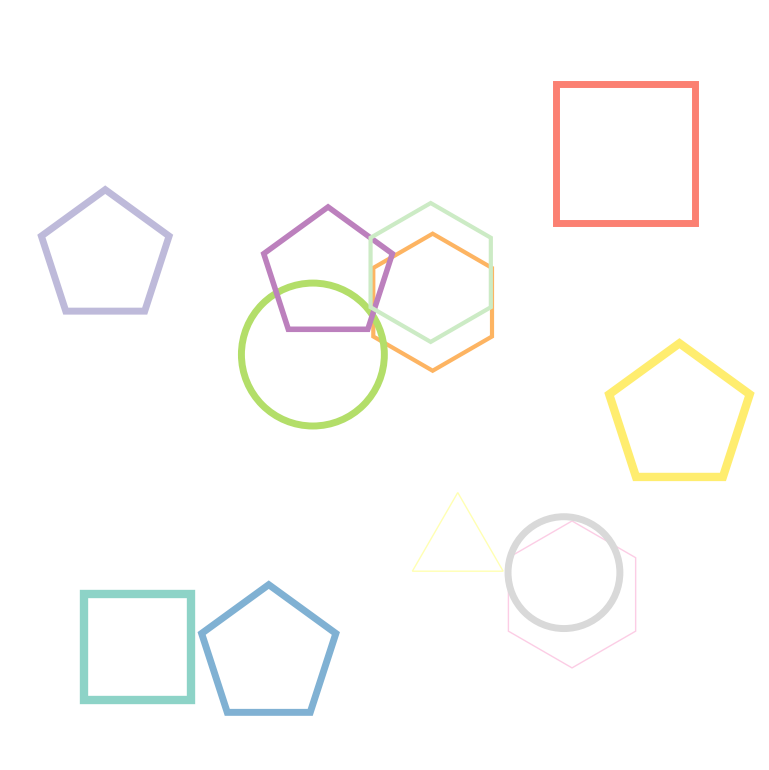[{"shape": "square", "thickness": 3, "radius": 0.34, "center": [0.179, 0.159]}, {"shape": "triangle", "thickness": 0.5, "radius": 0.34, "center": [0.594, 0.292]}, {"shape": "pentagon", "thickness": 2.5, "radius": 0.44, "center": [0.137, 0.666]}, {"shape": "square", "thickness": 2.5, "radius": 0.45, "center": [0.812, 0.8]}, {"shape": "pentagon", "thickness": 2.5, "radius": 0.46, "center": [0.349, 0.149]}, {"shape": "hexagon", "thickness": 1.5, "radius": 0.45, "center": [0.562, 0.608]}, {"shape": "circle", "thickness": 2.5, "radius": 0.46, "center": [0.406, 0.54]}, {"shape": "hexagon", "thickness": 0.5, "radius": 0.48, "center": [0.743, 0.228]}, {"shape": "circle", "thickness": 2.5, "radius": 0.36, "center": [0.732, 0.256]}, {"shape": "pentagon", "thickness": 2, "radius": 0.44, "center": [0.426, 0.643]}, {"shape": "hexagon", "thickness": 1.5, "radius": 0.45, "center": [0.559, 0.646]}, {"shape": "pentagon", "thickness": 3, "radius": 0.48, "center": [0.882, 0.458]}]